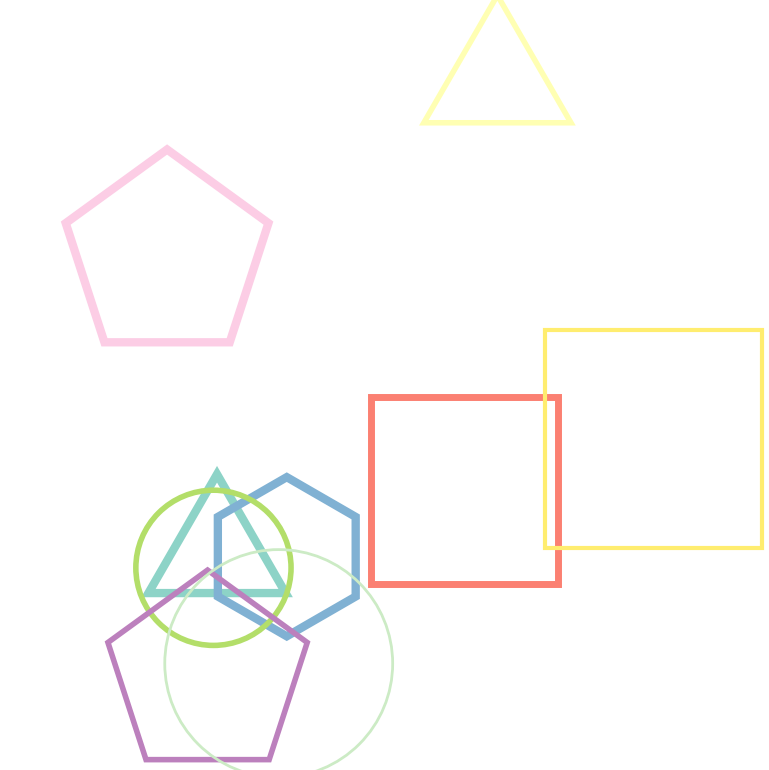[{"shape": "triangle", "thickness": 3, "radius": 0.51, "center": [0.282, 0.281]}, {"shape": "triangle", "thickness": 2, "radius": 0.55, "center": [0.646, 0.896]}, {"shape": "square", "thickness": 2.5, "radius": 0.61, "center": [0.603, 0.363]}, {"shape": "hexagon", "thickness": 3, "radius": 0.52, "center": [0.372, 0.277]}, {"shape": "circle", "thickness": 2, "radius": 0.5, "center": [0.277, 0.263]}, {"shape": "pentagon", "thickness": 3, "radius": 0.69, "center": [0.217, 0.667]}, {"shape": "pentagon", "thickness": 2, "radius": 0.68, "center": [0.27, 0.124]}, {"shape": "circle", "thickness": 1, "radius": 0.74, "center": [0.362, 0.138]}, {"shape": "square", "thickness": 1.5, "radius": 0.71, "center": [0.849, 0.43]}]